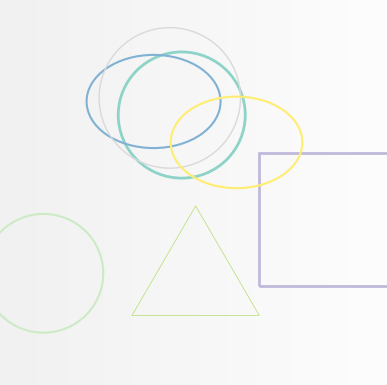[{"shape": "circle", "thickness": 2, "radius": 0.82, "center": [0.469, 0.701]}, {"shape": "square", "thickness": 2, "radius": 0.87, "center": [0.841, 0.43]}, {"shape": "oval", "thickness": 1.5, "radius": 0.86, "center": [0.396, 0.736]}, {"shape": "triangle", "thickness": 0.5, "radius": 0.95, "center": [0.505, 0.275]}, {"shape": "circle", "thickness": 1, "radius": 0.91, "center": [0.438, 0.746]}, {"shape": "circle", "thickness": 1.5, "radius": 0.77, "center": [0.112, 0.29]}, {"shape": "oval", "thickness": 1.5, "radius": 0.85, "center": [0.61, 0.63]}]